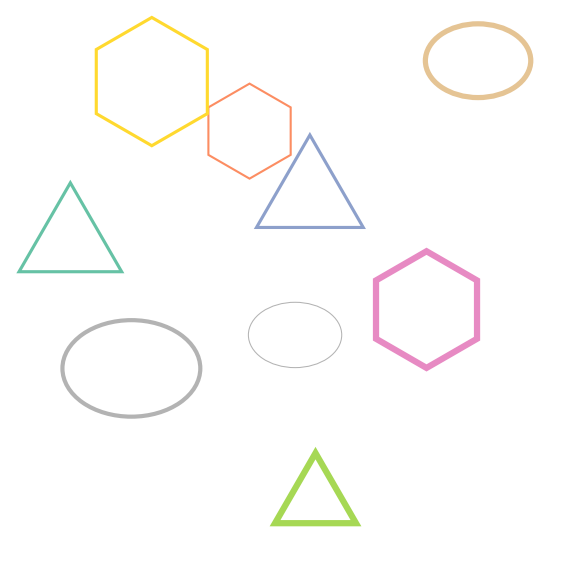[{"shape": "triangle", "thickness": 1.5, "radius": 0.51, "center": [0.122, 0.58]}, {"shape": "hexagon", "thickness": 1, "radius": 0.41, "center": [0.432, 0.772]}, {"shape": "triangle", "thickness": 1.5, "radius": 0.53, "center": [0.537, 0.659]}, {"shape": "hexagon", "thickness": 3, "radius": 0.5, "center": [0.739, 0.463]}, {"shape": "triangle", "thickness": 3, "radius": 0.4, "center": [0.546, 0.134]}, {"shape": "hexagon", "thickness": 1.5, "radius": 0.56, "center": [0.263, 0.858]}, {"shape": "oval", "thickness": 2.5, "radius": 0.46, "center": [0.828, 0.894]}, {"shape": "oval", "thickness": 0.5, "radius": 0.4, "center": [0.511, 0.419]}, {"shape": "oval", "thickness": 2, "radius": 0.6, "center": [0.227, 0.361]}]